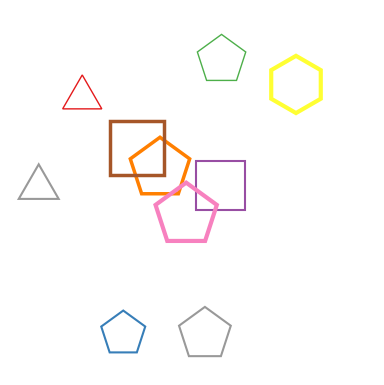[{"shape": "triangle", "thickness": 1, "radius": 0.29, "center": [0.214, 0.747]}, {"shape": "pentagon", "thickness": 1.5, "radius": 0.3, "center": [0.32, 0.133]}, {"shape": "pentagon", "thickness": 1, "radius": 0.33, "center": [0.575, 0.845]}, {"shape": "square", "thickness": 1.5, "radius": 0.32, "center": [0.572, 0.518]}, {"shape": "pentagon", "thickness": 2.5, "radius": 0.41, "center": [0.416, 0.562]}, {"shape": "hexagon", "thickness": 3, "radius": 0.37, "center": [0.769, 0.781]}, {"shape": "square", "thickness": 2.5, "radius": 0.35, "center": [0.355, 0.617]}, {"shape": "pentagon", "thickness": 3, "radius": 0.42, "center": [0.484, 0.442]}, {"shape": "pentagon", "thickness": 1.5, "radius": 0.35, "center": [0.532, 0.132]}, {"shape": "triangle", "thickness": 1.5, "radius": 0.3, "center": [0.101, 0.513]}]